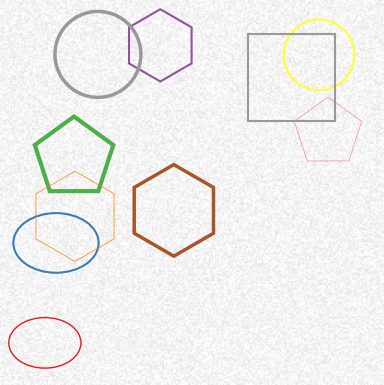[{"shape": "oval", "thickness": 1, "radius": 0.47, "center": [0.117, 0.109]}, {"shape": "oval", "thickness": 1.5, "radius": 0.55, "center": [0.145, 0.369]}, {"shape": "pentagon", "thickness": 3, "radius": 0.54, "center": [0.192, 0.59]}, {"shape": "hexagon", "thickness": 1.5, "radius": 0.47, "center": [0.416, 0.882]}, {"shape": "hexagon", "thickness": 0.5, "radius": 0.59, "center": [0.195, 0.438]}, {"shape": "circle", "thickness": 1.5, "radius": 0.46, "center": [0.829, 0.857]}, {"shape": "hexagon", "thickness": 2.5, "radius": 0.59, "center": [0.452, 0.454]}, {"shape": "pentagon", "thickness": 0.5, "radius": 0.46, "center": [0.852, 0.656]}, {"shape": "circle", "thickness": 2.5, "radius": 0.56, "center": [0.254, 0.859]}, {"shape": "square", "thickness": 1.5, "radius": 0.57, "center": [0.758, 0.799]}]